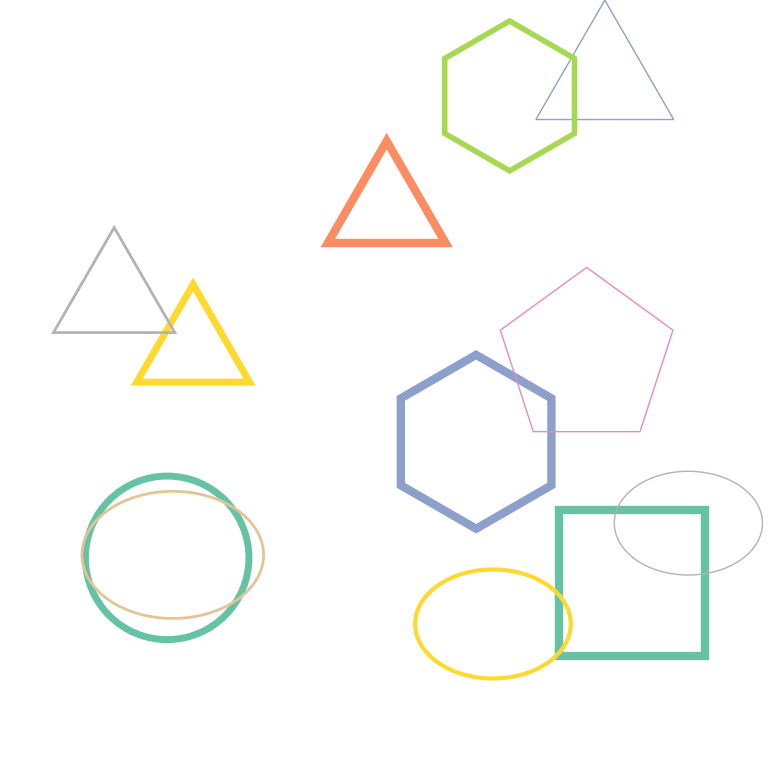[{"shape": "circle", "thickness": 2.5, "radius": 0.53, "center": [0.217, 0.276]}, {"shape": "square", "thickness": 3, "radius": 0.47, "center": [0.821, 0.243]}, {"shape": "triangle", "thickness": 3, "radius": 0.44, "center": [0.502, 0.729]}, {"shape": "hexagon", "thickness": 3, "radius": 0.56, "center": [0.618, 0.426]}, {"shape": "triangle", "thickness": 0.5, "radius": 0.52, "center": [0.785, 0.896]}, {"shape": "pentagon", "thickness": 0.5, "radius": 0.59, "center": [0.762, 0.535]}, {"shape": "hexagon", "thickness": 2, "radius": 0.49, "center": [0.662, 0.875]}, {"shape": "oval", "thickness": 1.5, "radius": 0.51, "center": [0.64, 0.19]}, {"shape": "triangle", "thickness": 2.5, "radius": 0.42, "center": [0.251, 0.546]}, {"shape": "oval", "thickness": 1, "radius": 0.59, "center": [0.224, 0.279]}, {"shape": "triangle", "thickness": 1, "radius": 0.45, "center": [0.148, 0.614]}, {"shape": "oval", "thickness": 0.5, "radius": 0.48, "center": [0.894, 0.321]}]